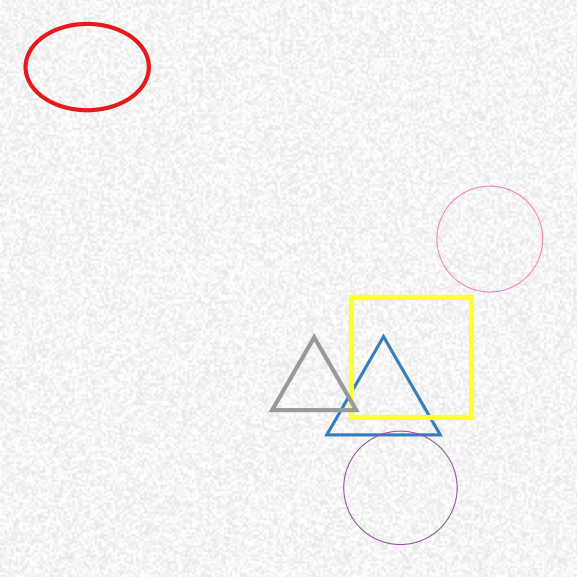[{"shape": "oval", "thickness": 2, "radius": 0.53, "center": [0.151, 0.883]}, {"shape": "triangle", "thickness": 1.5, "radius": 0.57, "center": [0.664, 0.303]}, {"shape": "circle", "thickness": 0.5, "radius": 0.49, "center": [0.693, 0.154]}, {"shape": "square", "thickness": 2.5, "radius": 0.52, "center": [0.712, 0.381]}, {"shape": "circle", "thickness": 0.5, "radius": 0.46, "center": [0.848, 0.585]}, {"shape": "triangle", "thickness": 2, "radius": 0.42, "center": [0.544, 0.331]}]